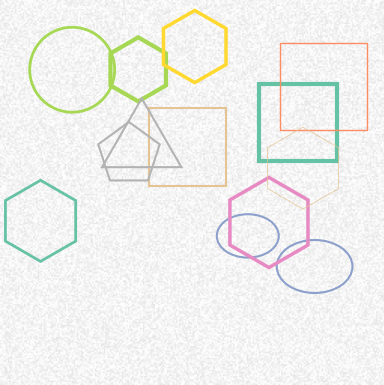[{"shape": "square", "thickness": 3, "radius": 0.51, "center": [0.774, 0.682]}, {"shape": "hexagon", "thickness": 2, "radius": 0.53, "center": [0.105, 0.426]}, {"shape": "square", "thickness": 1, "radius": 0.56, "center": [0.84, 0.775]}, {"shape": "oval", "thickness": 1.5, "radius": 0.4, "center": [0.644, 0.387]}, {"shape": "oval", "thickness": 1.5, "radius": 0.49, "center": [0.817, 0.308]}, {"shape": "hexagon", "thickness": 2.5, "radius": 0.59, "center": [0.699, 0.422]}, {"shape": "hexagon", "thickness": 3, "radius": 0.42, "center": [0.359, 0.82]}, {"shape": "circle", "thickness": 2, "radius": 0.55, "center": [0.187, 0.819]}, {"shape": "hexagon", "thickness": 2.5, "radius": 0.47, "center": [0.506, 0.879]}, {"shape": "square", "thickness": 1.5, "radius": 0.5, "center": [0.487, 0.618]}, {"shape": "hexagon", "thickness": 0.5, "radius": 0.53, "center": [0.787, 0.563]}, {"shape": "pentagon", "thickness": 1.5, "radius": 0.42, "center": [0.335, 0.599]}, {"shape": "triangle", "thickness": 1.5, "radius": 0.6, "center": [0.368, 0.625]}]